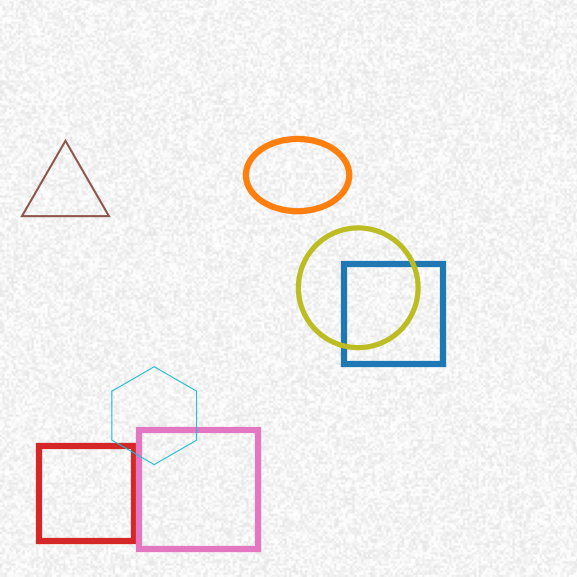[{"shape": "square", "thickness": 3, "radius": 0.43, "center": [0.682, 0.455]}, {"shape": "oval", "thickness": 3, "radius": 0.45, "center": [0.515, 0.696]}, {"shape": "square", "thickness": 3, "radius": 0.41, "center": [0.149, 0.144]}, {"shape": "triangle", "thickness": 1, "radius": 0.43, "center": [0.113, 0.668]}, {"shape": "square", "thickness": 3, "radius": 0.52, "center": [0.344, 0.151]}, {"shape": "circle", "thickness": 2.5, "radius": 0.52, "center": [0.62, 0.501]}, {"shape": "hexagon", "thickness": 0.5, "radius": 0.42, "center": [0.267, 0.279]}]